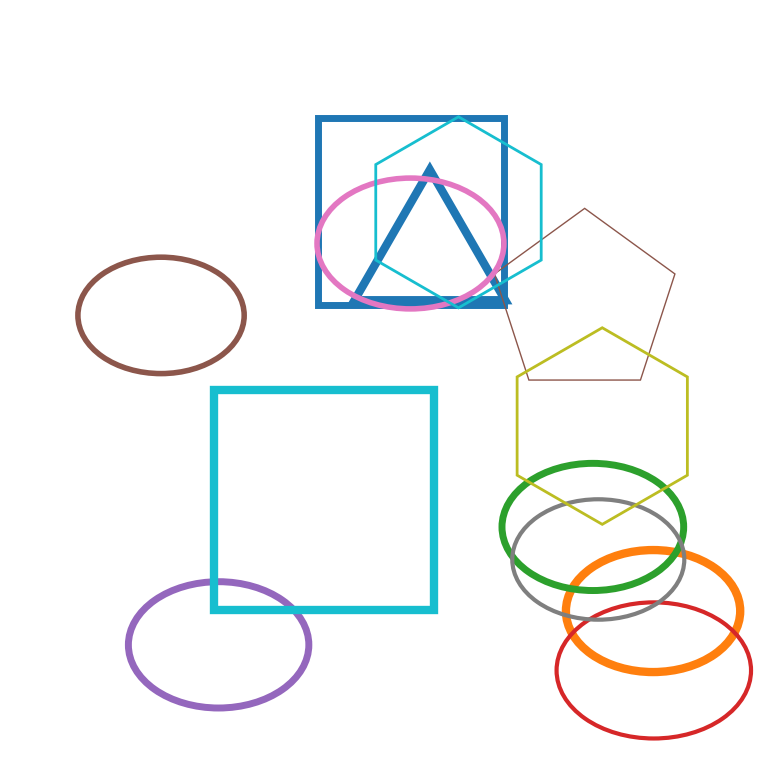[{"shape": "square", "thickness": 2.5, "radius": 0.61, "center": [0.534, 0.725]}, {"shape": "triangle", "thickness": 3, "radius": 0.56, "center": [0.558, 0.667]}, {"shape": "oval", "thickness": 3, "radius": 0.57, "center": [0.848, 0.206]}, {"shape": "oval", "thickness": 2.5, "radius": 0.59, "center": [0.77, 0.316]}, {"shape": "oval", "thickness": 1.5, "radius": 0.63, "center": [0.849, 0.129]}, {"shape": "oval", "thickness": 2.5, "radius": 0.59, "center": [0.284, 0.163]}, {"shape": "oval", "thickness": 2, "radius": 0.54, "center": [0.209, 0.59]}, {"shape": "pentagon", "thickness": 0.5, "radius": 0.62, "center": [0.759, 0.606]}, {"shape": "oval", "thickness": 2, "radius": 0.61, "center": [0.533, 0.684]}, {"shape": "oval", "thickness": 1.5, "radius": 0.56, "center": [0.777, 0.273]}, {"shape": "hexagon", "thickness": 1, "radius": 0.64, "center": [0.782, 0.447]}, {"shape": "hexagon", "thickness": 1, "radius": 0.62, "center": [0.595, 0.724]}, {"shape": "square", "thickness": 3, "radius": 0.71, "center": [0.421, 0.351]}]